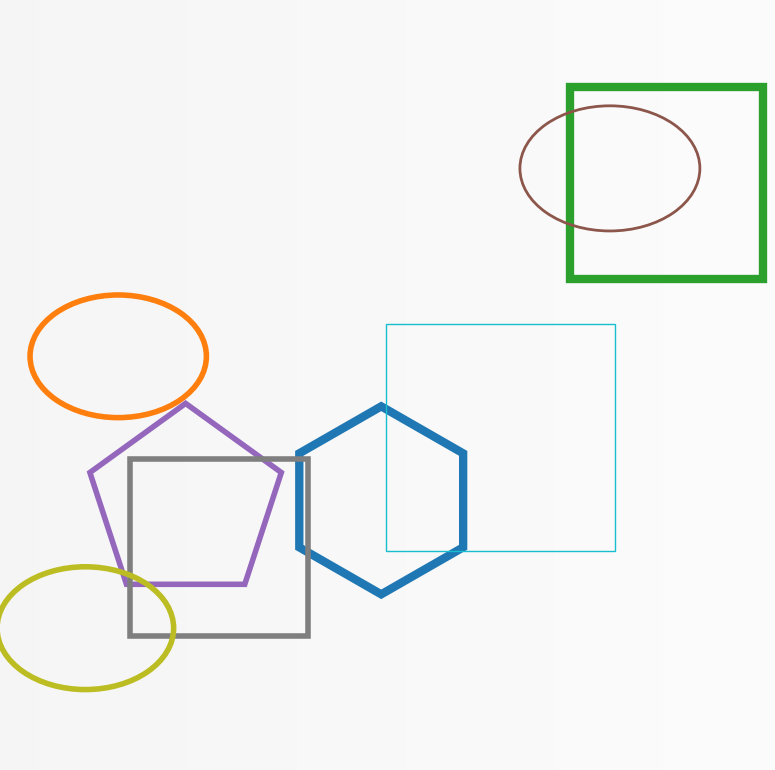[{"shape": "hexagon", "thickness": 3, "radius": 0.61, "center": [0.492, 0.35]}, {"shape": "oval", "thickness": 2, "radius": 0.57, "center": [0.153, 0.537]}, {"shape": "square", "thickness": 3, "radius": 0.62, "center": [0.86, 0.762]}, {"shape": "pentagon", "thickness": 2, "radius": 0.65, "center": [0.24, 0.346]}, {"shape": "oval", "thickness": 1, "radius": 0.58, "center": [0.787, 0.781]}, {"shape": "square", "thickness": 2, "radius": 0.57, "center": [0.283, 0.289]}, {"shape": "oval", "thickness": 2, "radius": 0.57, "center": [0.11, 0.184]}, {"shape": "square", "thickness": 0.5, "radius": 0.74, "center": [0.646, 0.432]}]